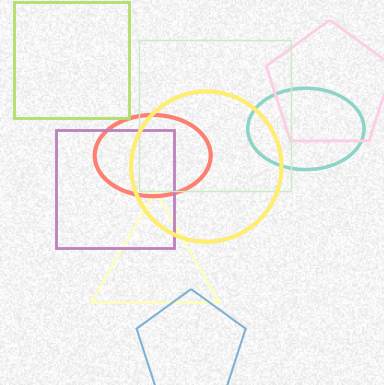[{"shape": "oval", "thickness": 2.5, "radius": 0.76, "center": [0.794, 0.665]}, {"shape": "triangle", "thickness": 1.5, "radius": 0.96, "center": [0.403, 0.31]}, {"shape": "oval", "thickness": 3, "radius": 0.75, "center": [0.397, 0.596]}, {"shape": "pentagon", "thickness": 1.5, "radius": 0.74, "center": [0.496, 0.1]}, {"shape": "square", "thickness": 2, "radius": 0.75, "center": [0.186, 0.844]}, {"shape": "pentagon", "thickness": 2, "radius": 0.87, "center": [0.857, 0.774]}, {"shape": "square", "thickness": 2, "radius": 0.77, "center": [0.298, 0.509]}, {"shape": "square", "thickness": 1, "radius": 0.98, "center": [0.558, 0.7]}, {"shape": "circle", "thickness": 3, "radius": 0.98, "center": [0.536, 0.567]}]